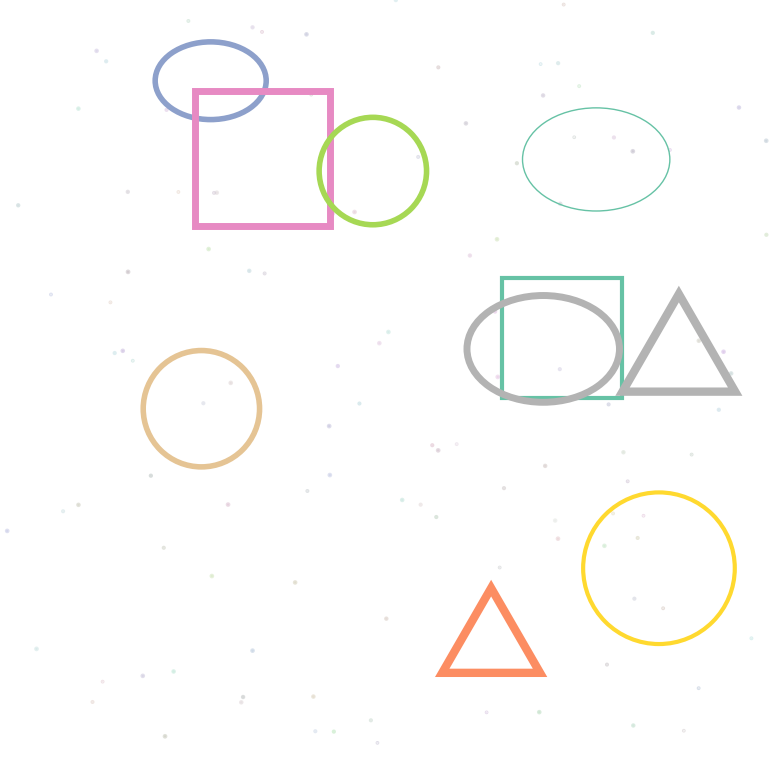[{"shape": "square", "thickness": 1.5, "radius": 0.39, "center": [0.73, 0.561]}, {"shape": "oval", "thickness": 0.5, "radius": 0.48, "center": [0.774, 0.793]}, {"shape": "triangle", "thickness": 3, "radius": 0.37, "center": [0.638, 0.163]}, {"shape": "oval", "thickness": 2, "radius": 0.36, "center": [0.274, 0.895]}, {"shape": "square", "thickness": 2.5, "radius": 0.44, "center": [0.341, 0.794]}, {"shape": "circle", "thickness": 2, "radius": 0.35, "center": [0.484, 0.778]}, {"shape": "circle", "thickness": 1.5, "radius": 0.49, "center": [0.856, 0.262]}, {"shape": "circle", "thickness": 2, "radius": 0.38, "center": [0.262, 0.469]}, {"shape": "triangle", "thickness": 3, "radius": 0.42, "center": [0.882, 0.534]}, {"shape": "oval", "thickness": 2.5, "radius": 0.5, "center": [0.705, 0.547]}]